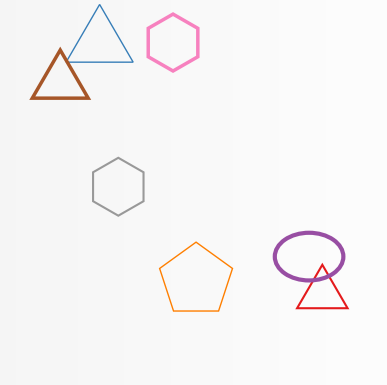[{"shape": "triangle", "thickness": 1.5, "radius": 0.38, "center": [0.832, 0.237]}, {"shape": "triangle", "thickness": 1, "radius": 0.5, "center": [0.257, 0.888]}, {"shape": "oval", "thickness": 3, "radius": 0.44, "center": [0.798, 0.333]}, {"shape": "pentagon", "thickness": 1, "radius": 0.49, "center": [0.506, 0.272]}, {"shape": "triangle", "thickness": 2.5, "radius": 0.42, "center": [0.155, 0.787]}, {"shape": "hexagon", "thickness": 2.5, "radius": 0.37, "center": [0.447, 0.889]}, {"shape": "hexagon", "thickness": 1.5, "radius": 0.38, "center": [0.305, 0.515]}]